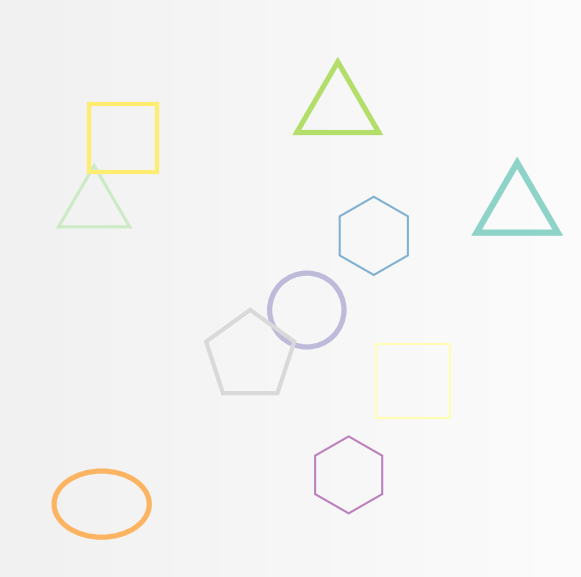[{"shape": "triangle", "thickness": 3, "radius": 0.4, "center": [0.89, 0.637]}, {"shape": "square", "thickness": 1, "radius": 0.32, "center": [0.71, 0.34]}, {"shape": "circle", "thickness": 2.5, "radius": 0.32, "center": [0.528, 0.462]}, {"shape": "hexagon", "thickness": 1, "radius": 0.34, "center": [0.643, 0.591]}, {"shape": "oval", "thickness": 2.5, "radius": 0.41, "center": [0.175, 0.126]}, {"shape": "triangle", "thickness": 2.5, "radius": 0.41, "center": [0.581, 0.81]}, {"shape": "pentagon", "thickness": 2, "radius": 0.4, "center": [0.43, 0.383]}, {"shape": "hexagon", "thickness": 1, "radius": 0.33, "center": [0.6, 0.177]}, {"shape": "triangle", "thickness": 1.5, "radius": 0.35, "center": [0.162, 0.642]}, {"shape": "square", "thickness": 2, "radius": 0.29, "center": [0.211, 0.76]}]